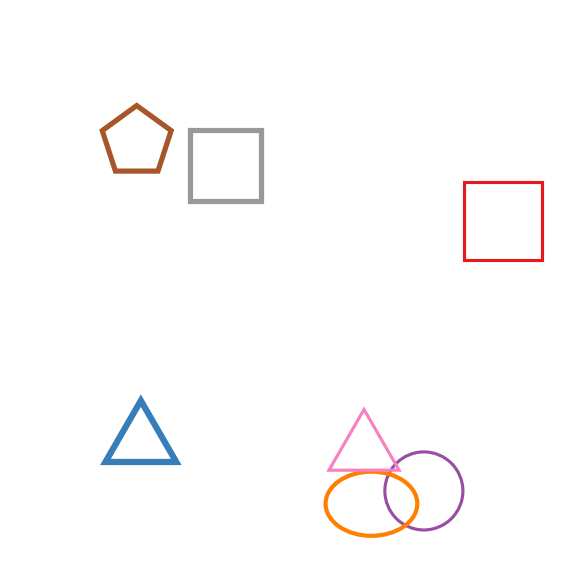[{"shape": "square", "thickness": 1.5, "radius": 0.34, "center": [0.87, 0.617]}, {"shape": "triangle", "thickness": 3, "radius": 0.35, "center": [0.244, 0.235]}, {"shape": "circle", "thickness": 1.5, "radius": 0.34, "center": [0.734, 0.149]}, {"shape": "oval", "thickness": 2, "radius": 0.4, "center": [0.643, 0.127]}, {"shape": "pentagon", "thickness": 2.5, "radius": 0.31, "center": [0.237, 0.754]}, {"shape": "triangle", "thickness": 1.5, "radius": 0.35, "center": [0.63, 0.22]}, {"shape": "square", "thickness": 2.5, "radius": 0.31, "center": [0.39, 0.713]}]